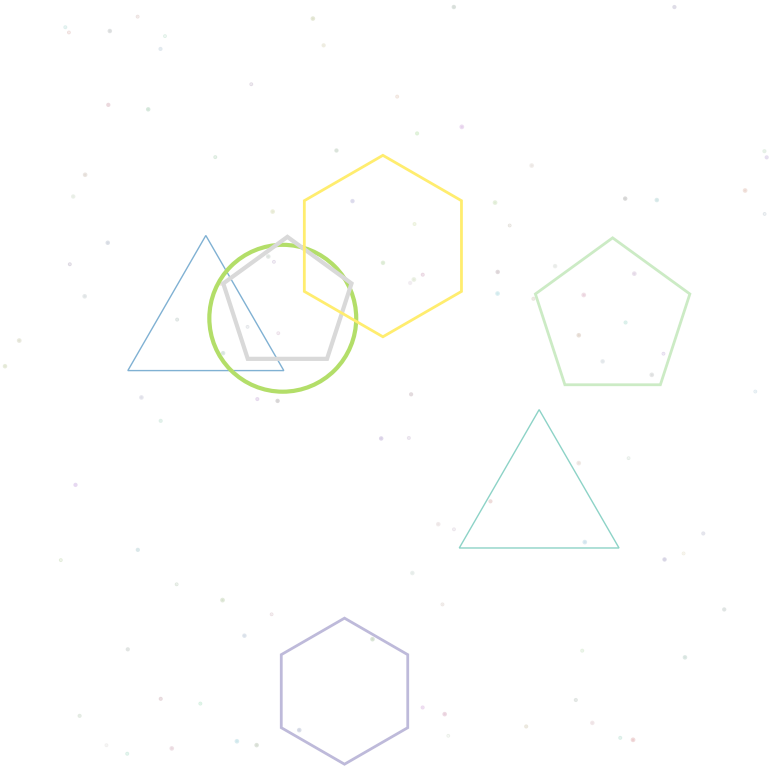[{"shape": "triangle", "thickness": 0.5, "radius": 0.6, "center": [0.7, 0.348]}, {"shape": "hexagon", "thickness": 1, "radius": 0.47, "center": [0.447, 0.102]}, {"shape": "triangle", "thickness": 0.5, "radius": 0.58, "center": [0.267, 0.577]}, {"shape": "circle", "thickness": 1.5, "radius": 0.48, "center": [0.367, 0.587]}, {"shape": "pentagon", "thickness": 1.5, "radius": 0.44, "center": [0.373, 0.605]}, {"shape": "pentagon", "thickness": 1, "radius": 0.53, "center": [0.796, 0.586]}, {"shape": "hexagon", "thickness": 1, "radius": 0.59, "center": [0.497, 0.68]}]